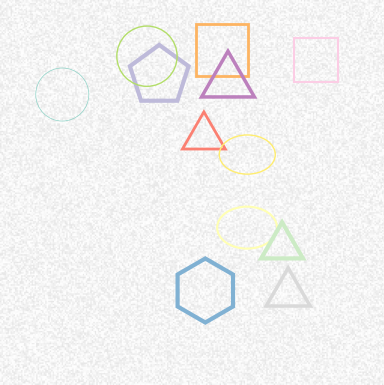[{"shape": "circle", "thickness": 0.5, "radius": 0.34, "center": [0.162, 0.754]}, {"shape": "oval", "thickness": 1.5, "radius": 0.39, "center": [0.642, 0.409]}, {"shape": "pentagon", "thickness": 3, "radius": 0.4, "center": [0.414, 0.803]}, {"shape": "triangle", "thickness": 2, "radius": 0.32, "center": [0.53, 0.645]}, {"shape": "hexagon", "thickness": 3, "radius": 0.42, "center": [0.533, 0.245]}, {"shape": "square", "thickness": 2, "radius": 0.34, "center": [0.578, 0.87]}, {"shape": "circle", "thickness": 1, "radius": 0.39, "center": [0.382, 0.854]}, {"shape": "square", "thickness": 1.5, "radius": 0.29, "center": [0.82, 0.844]}, {"shape": "triangle", "thickness": 2.5, "radius": 0.33, "center": [0.748, 0.238]}, {"shape": "triangle", "thickness": 2.5, "radius": 0.4, "center": [0.592, 0.788]}, {"shape": "triangle", "thickness": 3, "radius": 0.31, "center": [0.733, 0.36]}, {"shape": "oval", "thickness": 1, "radius": 0.36, "center": [0.642, 0.599]}]